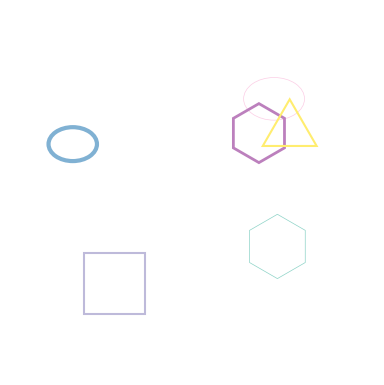[{"shape": "hexagon", "thickness": 0.5, "radius": 0.42, "center": [0.721, 0.36]}, {"shape": "square", "thickness": 1.5, "radius": 0.4, "center": [0.299, 0.265]}, {"shape": "oval", "thickness": 3, "radius": 0.31, "center": [0.189, 0.626]}, {"shape": "oval", "thickness": 0.5, "radius": 0.4, "center": [0.712, 0.743]}, {"shape": "hexagon", "thickness": 2, "radius": 0.38, "center": [0.673, 0.654]}, {"shape": "triangle", "thickness": 1.5, "radius": 0.4, "center": [0.752, 0.661]}]